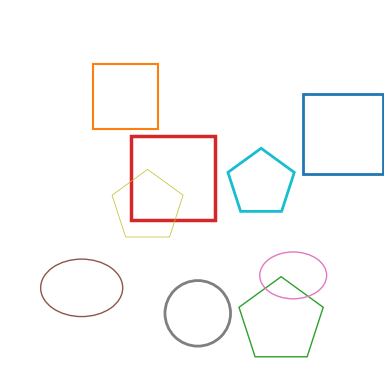[{"shape": "square", "thickness": 2, "radius": 0.52, "center": [0.891, 0.652]}, {"shape": "square", "thickness": 1.5, "radius": 0.42, "center": [0.325, 0.75]}, {"shape": "pentagon", "thickness": 1, "radius": 0.57, "center": [0.73, 0.166]}, {"shape": "square", "thickness": 2.5, "radius": 0.54, "center": [0.449, 0.538]}, {"shape": "oval", "thickness": 1, "radius": 0.53, "center": [0.212, 0.252]}, {"shape": "oval", "thickness": 1, "radius": 0.43, "center": [0.762, 0.285]}, {"shape": "circle", "thickness": 2, "radius": 0.43, "center": [0.514, 0.186]}, {"shape": "pentagon", "thickness": 0.5, "radius": 0.49, "center": [0.383, 0.463]}, {"shape": "pentagon", "thickness": 2, "radius": 0.45, "center": [0.678, 0.524]}]